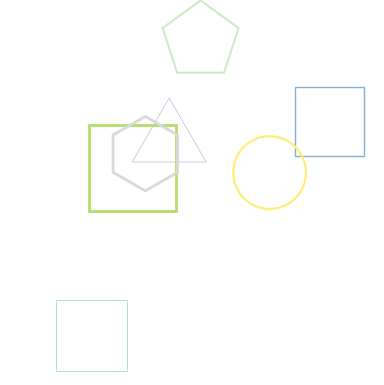[{"shape": "square", "thickness": 0.5, "radius": 0.46, "center": [0.238, 0.128]}, {"shape": "triangle", "thickness": 0.5, "radius": 0.55, "center": [0.439, 0.635]}, {"shape": "square", "thickness": 1, "radius": 0.45, "center": [0.855, 0.684]}, {"shape": "square", "thickness": 2, "radius": 0.56, "center": [0.344, 0.564]}, {"shape": "hexagon", "thickness": 2, "radius": 0.48, "center": [0.377, 0.601]}, {"shape": "pentagon", "thickness": 1.5, "radius": 0.52, "center": [0.521, 0.895]}, {"shape": "circle", "thickness": 1.5, "radius": 0.47, "center": [0.7, 0.552]}]